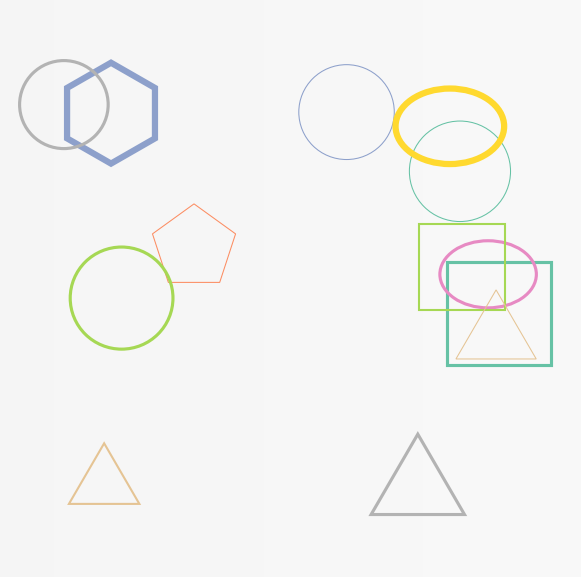[{"shape": "square", "thickness": 1.5, "radius": 0.45, "center": [0.859, 0.456]}, {"shape": "circle", "thickness": 0.5, "radius": 0.43, "center": [0.791, 0.703]}, {"shape": "pentagon", "thickness": 0.5, "radius": 0.38, "center": [0.334, 0.571]}, {"shape": "hexagon", "thickness": 3, "radius": 0.44, "center": [0.191, 0.803]}, {"shape": "circle", "thickness": 0.5, "radius": 0.41, "center": [0.596, 0.805]}, {"shape": "oval", "thickness": 1.5, "radius": 0.41, "center": [0.84, 0.524]}, {"shape": "square", "thickness": 1, "radius": 0.37, "center": [0.796, 0.537]}, {"shape": "circle", "thickness": 1.5, "radius": 0.44, "center": [0.209, 0.483]}, {"shape": "oval", "thickness": 3, "radius": 0.47, "center": [0.774, 0.78]}, {"shape": "triangle", "thickness": 1, "radius": 0.35, "center": [0.179, 0.162]}, {"shape": "triangle", "thickness": 0.5, "radius": 0.4, "center": [0.853, 0.417]}, {"shape": "circle", "thickness": 1.5, "radius": 0.38, "center": [0.11, 0.818]}, {"shape": "triangle", "thickness": 1.5, "radius": 0.46, "center": [0.719, 0.155]}]